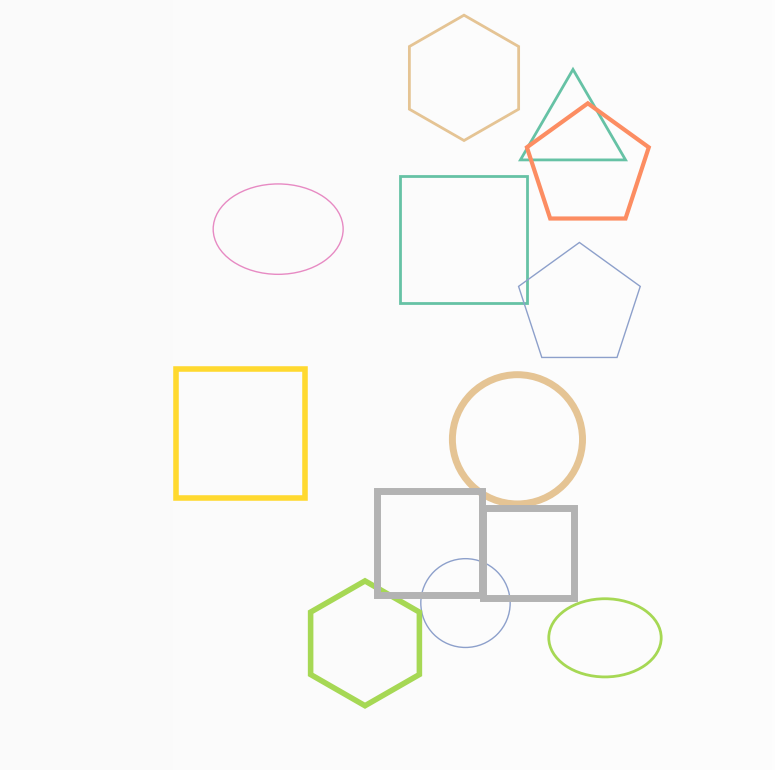[{"shape": "square", "thickness": 1, "radius": 0.41, "center": [0.598, 0.689]}, {"shape": "triangle", "thickness": 1, "radius": 0.39, "center": [0.739, 0.831]}, {"shape": "pentagon", "thickness": 1.5, "radius": 0.41, "center": [0.759, 0.783]}, {"shape": "pentagon", "thickness": 0.5, "radius": 0.41, "center": [0.748, 0.603]}, {"shape": "circle", "thickness": 0.5, "radius": 0.29, "center": [0.601, 0.217]}, {"shape": "oval", "thickness": 0.5, "radius": 0.42, "center": [0.359, 0.702]}, {"shape": "oval", "thickness": 1, "radius": 0.36, "center": [0.781, 0.172]}, {"shape": "hexagon", "thickness": 2, "radius": 0.41, "center": [0.471, 0.165]}, {"shape": "square", "thickness": 2, "radius": 0.42, "center": [0.31, 0.437]}, {"shape": "hexagon", "thickness": 1, "radius": 0.41, "center": [0.599, 0.899]}, {"shape": "circle", "thickness": 2.5, "radius": 0.42, "center": [0.668, 0.429]}, {"shape": "square", "thickness": 2.5, "radius": 0.34, "center": [0.554, 0.295]}, {"shape": "square", "thickness": 2.5, "radius": 0.29, "center": [0.682, 0.282]}]